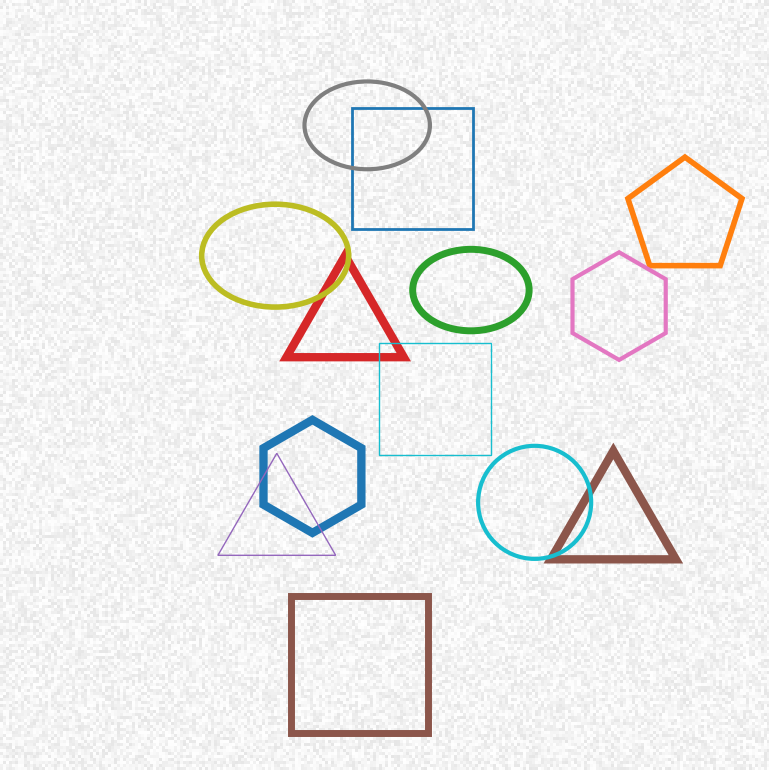[{"shape": "hexagon", "thickness": 3, "radius": 0.37, "center": [0.406, 0.381]}, {"shape": "square", "thickness": 1, "radius": 0.39, "center": [0.536, 0.781]}, {"shape": "pentagon", "thickness": 2, "radius": 0.39, "center": [0.89, 0.718]}, {"shape": "oval", "thickness": 2.5, "radius": 0.38, "center": [0.612, 0.623]}, {"shape": "triangle", "thickness": 3, "radius": 0.44, "center": [0.448, 0.58]}, {"shape": "triangle", "thickness": 0.5, "radius": 0.44, "center": [0.359, 0.323]}, {"shape": "triangle", "thickness": 3, "radius": 0.47, "center": [0.797, 0.321]}, {"shape": "square", "thickness": 2.5, "radius": 0.44, "center": [0.467, 0.137]}, {"shape": "hexagon", "thickness": 1.5, "radius": 0.35, "center": [0.804, 0.602]}, {"shape": "oval", "thickness": 1.5, "radius": 0.41, "center": [0.477, 0.837]}, {"shape": "oval", "thickness": 2, "radius": 0.48, "center": [0.357, 0.668]}, {"shape": "circle", "thickness": 1.5, "radius": 0.37, "center": [0.694, 0.348]}, {"shape": "square", "thickness": 0.5, "radius": 0.36, "center": [0.565, 0.482]}]